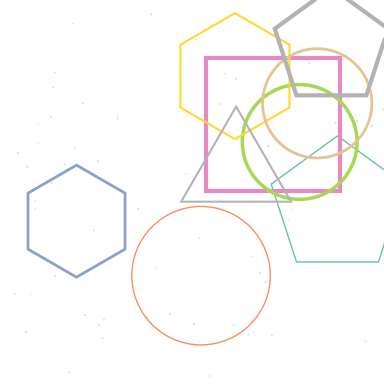[{"shape": "pentagon", "thickness": 1, "radius": 0.91, "center": [0.877, 0.466]}, {"shape": "circle", "thickness": 1, "radius": 0.9, "center": [0.522, 0.284]}, {"shape": "hexagon", "thickness": 2, "radius": 0.73, "center": [0.199, 0.426]}, {"shape": "square", "thickness": 3, "radius": 0.87, "center": [0.709, 0.677]}, {"shape": "circle", "thickness": 2.5, "radius": 0.75, "center": [0.778, 0.631]}, {"shape": "hexagon", "thickness": 1.5, "radius": 0.82, "center": [0.61, 0.802]}, {"shape": "circle", "thickness": 2, "radius": 0.71, "center": [0.824, 0.732]}, {"shape": "pentagon", "thickness": 3, "radius": 0.77, "center": [0.861, 0.878]}, {"shape": "triangle", "thickness": 1.5, "radius": 0.82, "center": [0.613, 0.559]}]